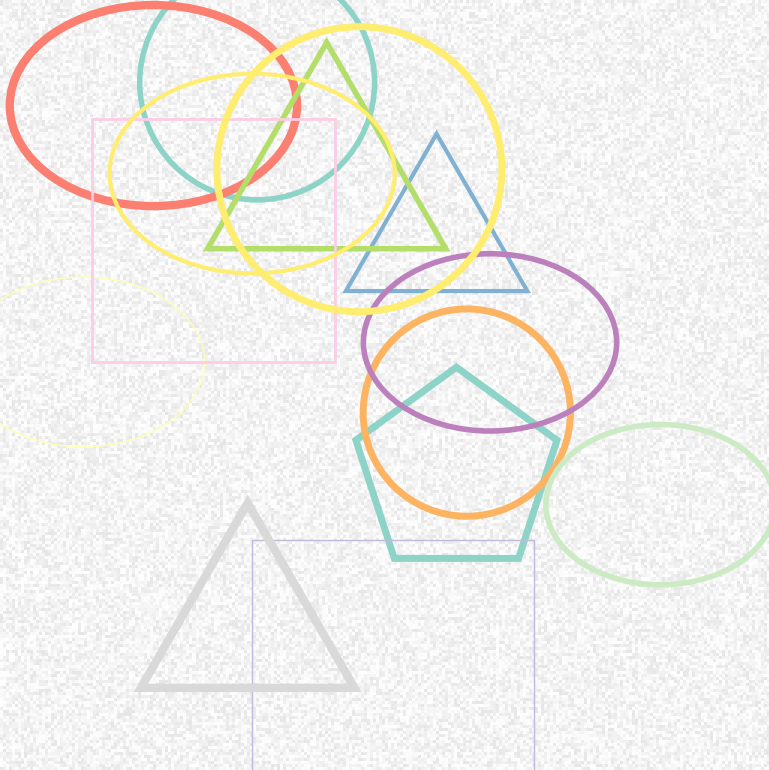[{"shape": "pentagon", "thickness": 2.5, "radius": 0.69, "center": [0.593, 0.386]}, {"shape": "circle", "thickness": 2, "radius": 0.76, "center": [0.334, 0.893]}, {"shape": "oval", "thickness": 0.5, "radius": 0.79, "center": [0.108, 0.53]}, {"shape": "square", "thickness": 0.5, "radius": 0.92, "center": [0.511, 0.116]}, {"shape": "oval", "thickness": 3, "radius": 0.93, "center": [0.199, 0.863]}, {"shape": "triangle", "thickness": 1.5, "radius": 0.68, "center": [0.567, 0.69]}, {"shape": "circle", "thickness": 2.5, "radius": 0.67, "center": [0.606, 0.464]}, {"shape": "triangle", "thickness": 2, "radius": 0.89, "center": [0.424, 0.766]}, {"shape": "square", "thickness": 1, "radius": 0.79, "center": [0.277, 0.688]}, {"shape": "triangle", "thickness": 3, "radius": 0.8, "center": [0.322, 0.187]}, {"shape": "oval", "thickness": 2, "radius": 0.82, "center": [0.636, 0.555]}, {"shape": "oval", "thickness": 2, "radius": 0.74, "center": [0.858, 0.345]}, {"shape": "oval", "thickness": 1.5, "radius": 0.93, "center": [0.327, 0.775]}, {"shape": "circle", "thickness": 2.5, "radius": 0.93, "center": [0.467, 0.78]}]